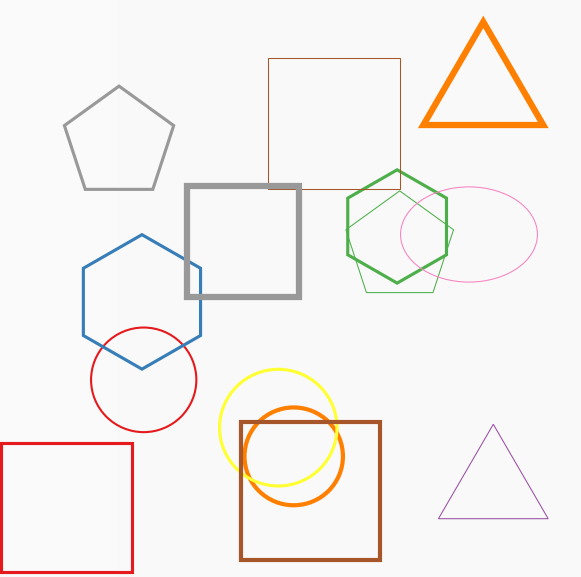[{"shape": "square", "thickness": 1.5, "radius": 0.56, "center": [0.115, 0.12]}, {"shape": "circle", "thickness": 1, "radius": 0.45, "center": [0.247, 0.341]}, {"shape": "hexagon", "thickness": 1.5, "radius": 0.58, "center": [0.244, 0.476]}, {"shape": "pentagon", "thickness": 0.5, "radius": 0.49, "center": [0.688, 0.571]}, {"shape": "hexagon", "thickness": 1.5, "radius": 0.49, "center": [0.683, 0.607]}, {"shape": "triangle", "thickness": 0.5, "radius": 0.54, "center": [0.849, 0.155]}, {"shape": "triangle", "thickness": 3, "radius": 0.6, "center": [0.831, 0.842]}, {"shape": "circle", "thickness": 2, "radius": 0.42, "center": [0.505, 0.209]}, {"shape": "circle", "thickness": 1.5, "radius": 0.51, "center": [0.479, 0.259]}, {"shape": "square", "thickness": 0.5, "radius": 0.57, "center": [0.574, 0.785]}, {"shape": "square", "thickness": 2, "radius": 0.6, "center": [0.534, 0.15]}, {"shape": "oval", "thickness": 0.5, "radius": 0.59, "center": [0.807, 0.593]}, {"shape": "square", "thickness": 3, "radius": 0.48, "center": [0.418, 0.582]}, {"shape": "pentagon", "thickness": 1.5, "radius": 0.49, "center": [0.205, 0.751]}]